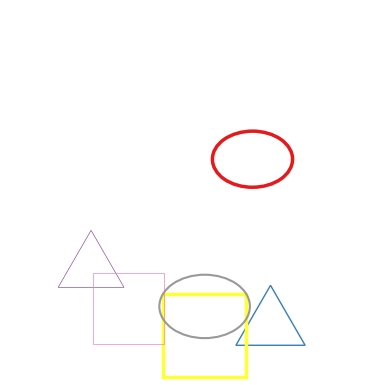[{"shape": "oval", "thickness": 2.5, "radius": 0.52, "center": [0.656, 0.586]}, {"shape": "triangle", "thickness": 1, "radius": 0.52, "center": [0.703, 0.155]}, {"shape": "triangle", "thickness": 0.5, "radius": 0.49, "center": [0.237, 0.303]}, {"shape": "square", "thickness": 2.5, "radius": 0.54, "center": [0.532, 0.129]}, {"shape": "square", "thickness": 0.5, "radius": 0.46, "center": [0.334, 0.198]}, {"shape": "oval", "thickness": 1.5, "radius": 0.59, "center": [0.532, 0.204]}]